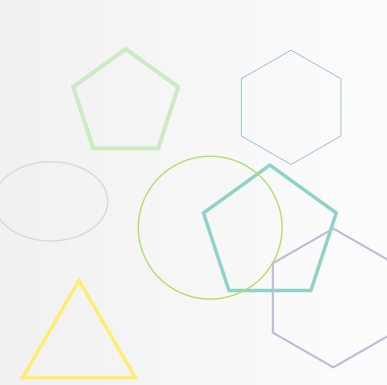[{"shape": "pentagon", "thickness": 2.5, "radius": 0.9, "center": [0.696, 0.391]}, {"shape": "hexagon", "thickness": 1.5, "radius": 0.9, "center": [0.86, 0.226]}, {"shape": "hexagon", "thickness": 0.5, "radius": 0.74, "center": [0.751, 0.721]}, {"shape": "circle", "thickness": 1, "radius": 0.93, "center": [0.542, 0.409]}, {"shape": "oval", "thickness": 1, "radius": 0.73, "center": [0.131, 0.477]}, {"shape": "pentagon", "thickness": 3, "radius": 0.71, "center": [0.324, 0.73]}, {"shape": "triangle", "thickness": 2.5, "radius": 0.84, "center": [0.204, 0.103]}]